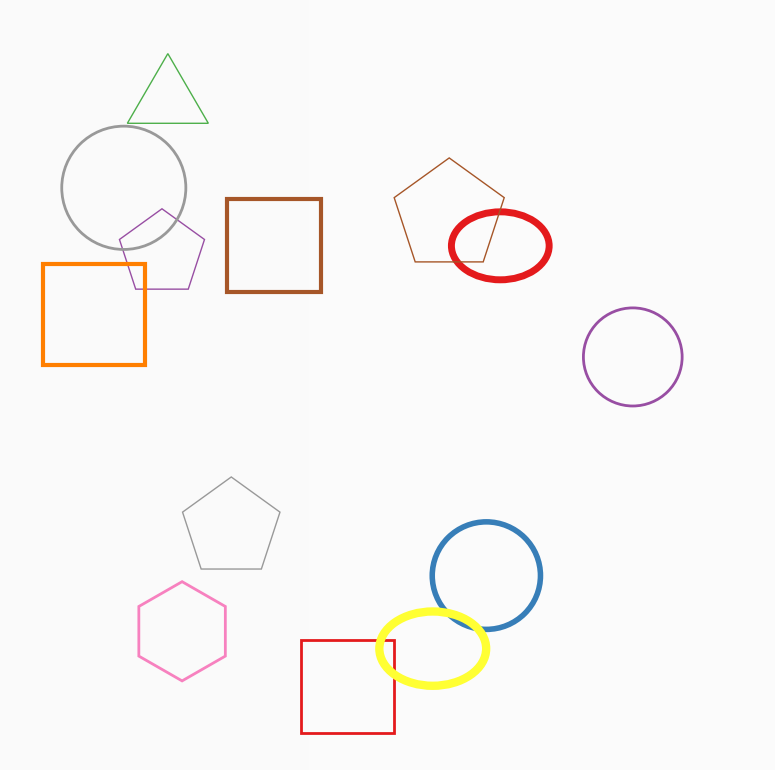[{"shape": "square", "thickness": 1, "radius": 0.3, "center": [0.448, 0.109]}, {"shape": "oval", "thickness": 2.5, "radius": 0.32, "center": [0.646, 0.681]}, {"shape": "circle", "thickness": 2, "radius": 0.35, "center": [0.628, 0.252]}, {"shape": "triangle", "thickness": 0.5, "radius": 0.3, "center": [0.217, 0.87]}, {"shape": "circle", "thickness": 1, "radius": 0.32, "center": [0.816, 0.536]}, {"shape": "pentagon", "thickness": 0.5, "radius": 0.29, "center": [0.209, 0.671]}, {"shape": "square", "thickness": 1.5, "radius": 0.33, "center": [0.121, 0.592]}, {"shape": "oval", "thickness": 3, "radius": 0.34, "center": [0.558, 0.158]}, {"shape": "pentagon", "thickness": 0.5, "radius": 0.37, "center": [0.58, 0.72]}, {"shape": "square", "thickness": 1.5, "radius": 0.3, "center": [0.353, 0.681]}, {"shape": "hexagon", "thickness": 1, "radius": 0.32, "center": [0.235, 0.18]}, {"shape": "circle", "thickness": 1, "radius": 0.4, "center": [0.16, 0.756]}, {"shape": "pentagon", "thickness": 0.5, "radius": 0.33, "center": [0.298, 0.314]}]